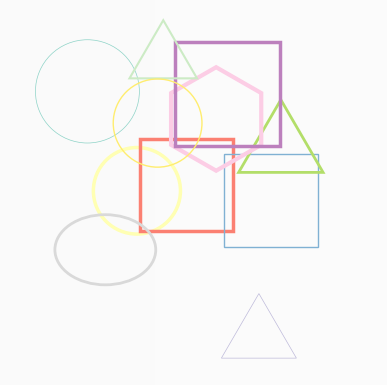[{"shape": "circle", "thickness": 0.5, "radius": 0.67, "center": [0.226, 0.763]}, {"shape": "circle", "thickness": 2.5, "radius": 0.56, "center": [0.353, 0.504]}, {"shape": "triangle", "thickness": 0.5, "radius": 0.56, "center": [0.668, 0.126]}, {"shape": "square", "thickness": 2.5, "radius": 0.6, "center": [0.481, 0.52]}, {"shape": "square", "thickness": 1, "radius": 0.61, "center": [0.699, 0.479]}, {"shape": "triangle", "thickness": 2, "radius": 0.63, "center": [0.725, 0.615]}, {"shape": "hexagon", "thickness": 3, "radius": 0.67, "center": [0.558, 0.691]}, {"shape": "oval", "thickness": 2, "radius": 0.65, "center": [0.272, 0.351]}, {"shape": "square", "thickness": 2.5, "radius": 0.68, "center": [0.587, 0.756]}, {"shape": "triangle", "thickness": 1.5, "radius": 0.5, "center": [0.421, 0.847]}, {"shape": "circle", "thickness": 1, "radius": 0.57, "center": [0.407, 0.68]}]